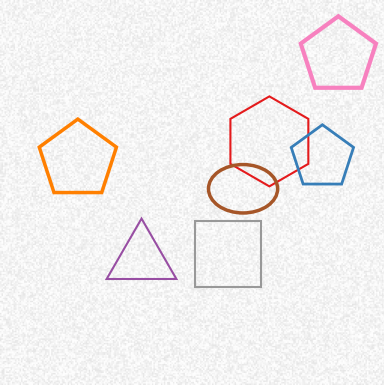[{"shape": "hexagon", "thickness": 1.5, "radius": 0.58, "center": [0.7, 0.633]}, {"shape": "pentagon", "thickness": 2, "radius": 0.43, "center": [0.837, 0.591]}, {"shape": "triangle", "thickness": 1.5, "radius": 0.52, "center": [0.368, 0.328]}, {"shape": "pentagon", "thickness": 2.5, "radius": 0.53, "center": [0.202, 0.585]}, {"shape": "oval", "thickness": 2.5, "radius": 0.45, "center": [0.631, 0.51]}, {"shape": "pentagon", "thickness": 3, "radius": 0.51, "center": [0.879, 0.855]}, {"shape": "square", "thickness": 1.5, "radius": 0.43, "center": [0.592, 0.341]}]